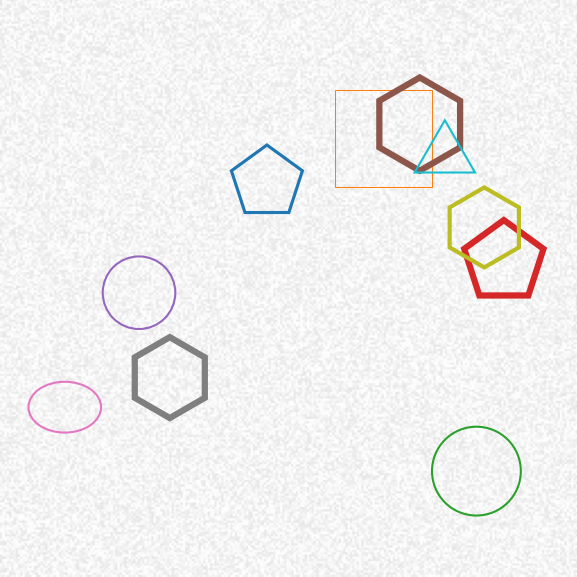[{"shape": "pentagon", "thickness": 1.5, "radius": 0.32, "center": [0.462, 0.683]}, {"shape": "square", "thickness": 0.5, "radius": 0.42, "center": [0.664, 0.759]}, {"shape": "circle", "thickness": 1, "radius": 0.38, "center": [0.825, 0.183]}, {"shape": "pentagon", "thickness": 3, "radius": 0.36, "center": [0.872, 0.546]}, {"shape": "circle", "thickness": 1, "radius": 0.31, "center": [0.241, 0.492]}, {"shape": "hexagon", "thickness": 3, "radius": 0.4, "center": [0.727, 0.784]}, {"shape": "oval", "thickness": 1, "radius": 0.31, "center": [0.112, 0.294]}, {"shape": "hexagon", "thickness": 3, "radius": 0.35, "center": [0.294, 0.345]}, {"shape": "hexagon", "thickness": 2, "radius": 0.35, "center": [0.839, 0.605]}, {"shape": "triangle", "thickness": 1, "radius": 0.3, "center": [0.77, 0.731]}]